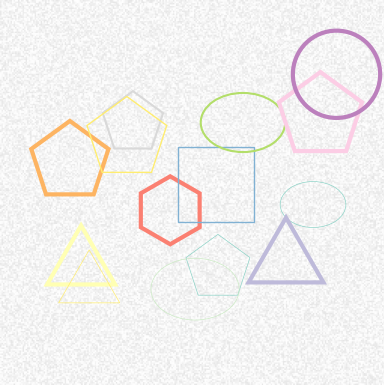[{"shape": "oval", "thickness": 0.5, "radius": 0.43, "center": [0.813, 0.469]}, {"shape": "pentagon", "thickness": 0.5, "radius": 0.44, "center": [0.566, 0.304]}, {"shape": "triangle", "thickness": 3, "radius": 0.51, "center": [0.211, 0.312]}, {"shape": "triangle", "thickness": 3, "radius": 0.56, "center": [0.743, 0.323]}, {"shape": "hexagon", "thickness": 3, "radius": 0.44, "center": [0.442, 0.454]}, {"shape": "square", "thickness": 1, "radius": 0.49, "center": [0.561, 0.521]}, {"shape": "pentagon", "thickness": 3, "radius": 0.53, "center": [0.182, 0.58]}, {"shape": "oval", "thickness": 1.5, "radius": 0.55, "center": [0.631, 0.682]}, {"shape": "pentagon", "thickness": 3, "radius": 0.57, "center": [0.832, 0.699]}, {"shape": "pentagon", "thickness": 1.5, "radius": 0.41, "center": [0.345, 0.681]}, {"shape": "circle", "thickness": 3, "radius": 0.57, "center": [0.874, 0.807]}, {"shape": "oval", "thickness": 0.5, "radius": 0.57, "center": [0.507, 0.249]}, {"shape": "triangle", "thickness": 0.5, "radius": 0.46, "center": [0.232, 0.259]}, {"shape": "pentagon", "thickness": 1, "radius": 0.54, "center": [0.33, 0.64]}]